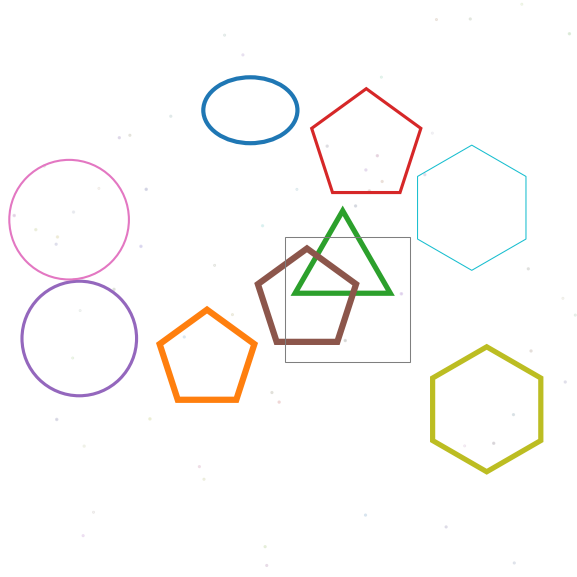[{"shape": "oval", "thickness": 2, "radius": 0.41, "center": [0.434, 0.808]}, {"shape": "pentagon", "thickness": 3, "radius": 0.43, "center": [0.358, 0.377]}, {"shape": "triangle", "thickness": 2.5, "radius": 0.48, "center": [0.593, 0.539]}, {"shape": "pentagon", "thickness": 1.5, "radius": 0.5, "center": [0.634, 0.746]}, {"shape": "circle", "thickness": 1.5, "radius": 0.5, "center": [0.137, 0.413]}, {"shape": "pentagon", "thickness": 3, "radius": 0.45, "center": [0.532, 0.479]}, {"shape": "circle", "thickness": 1, "radius": 0.52, "center": [0.12, 0.619]}, {"shape": "square", "thickness": 0.5, "radius": 0.54, "center": [0.601, 0.48]}, {"shape": "hexagon", "thickness": 2.5, "radius": 0.54, "center": [0.843, 0.29]}, {"shape": "hexagon", "thickness": 0.5, "radius": 0.54, "center": [0.817, 0.639]}]